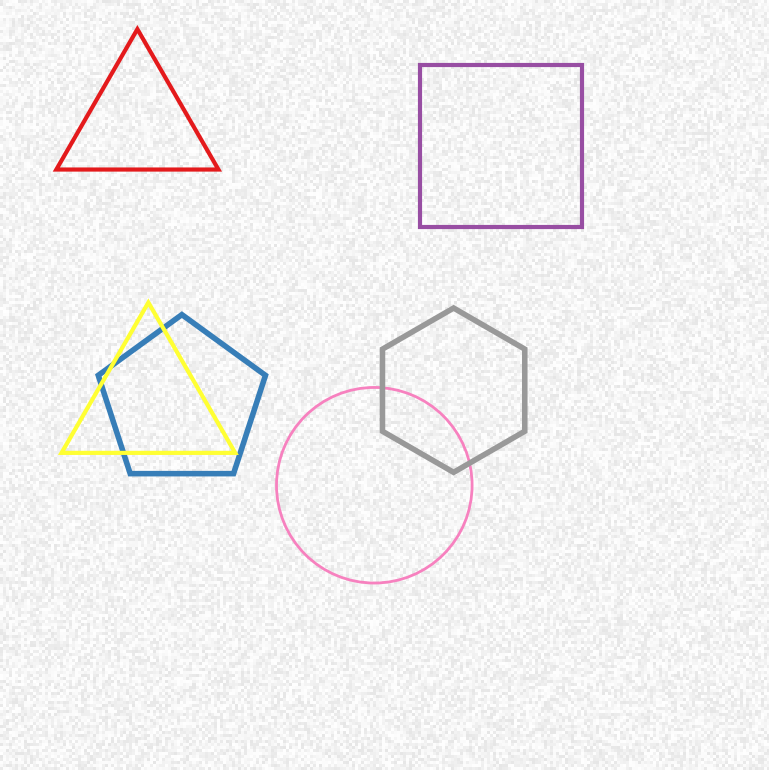[{"shape": "triangle", "thickness": 1.5, "radius": 0.61, "center": [0.178, 0.841]}, {"shape": "pentagon", "thickness": 2, "radius": 0.57, "center": [0.236, 0.477]}, {"shape": "square", "thickness": 1.5, "radius": 0.53, "center": [0.65, 0.81]}, {"shape": "triangle", "thickness": 1.5, "radius": 0.65, "center": [0.193, 0.477]}, {"shape": "circle", "thickness": 1, "radius": 0.64, "center": [0.486, 0.37]}, {"shape": "hexagon", "thickness": 2, "radius": 0.53, "center": [0.589, 0.493]}]